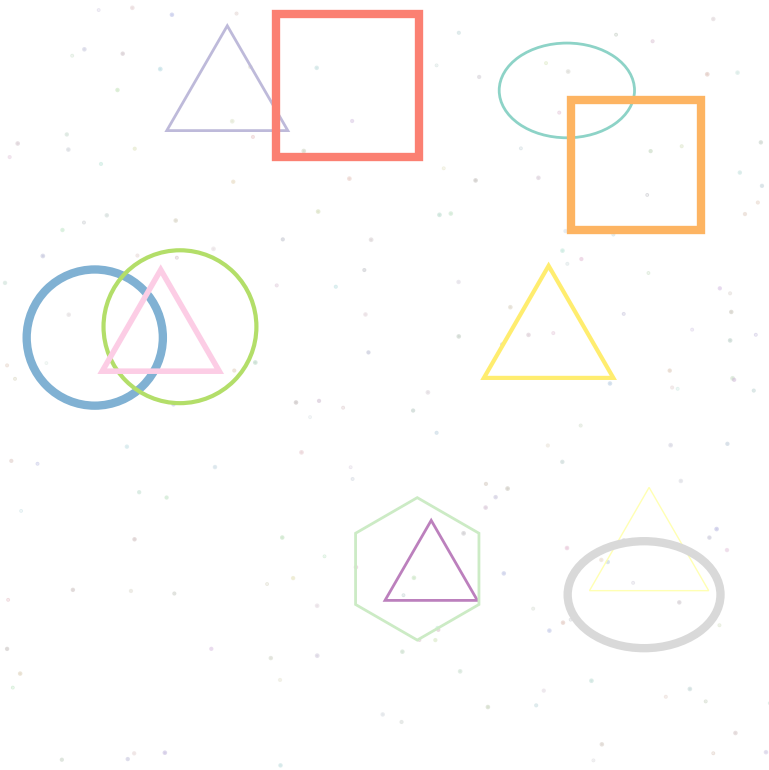[{"shape": "oval", "thickness": 1, "radius": 0.44, "center": [0.736, 0.883]}, {"shape": "triangle", "thickness": 0.5, "radius": 0.45, "center": [0.843, 0.278]}, {"shape": "triangle", "thickness": 1, "radius": 0.45, "center": [0.295, 0.876]}, {"shape": "square", "thickness": 3, "radius": 0.46, "center": [0.452, 0.889]}, {"shape": "circle", "thickness": 3, "radius": 0.44, "center": [0.123, 0.562]}, {"shape": "square", "thickness": 3, "radius": 0.42, "center": [0.826, 0.785]}, {"shape": "circle", "thickness": 1.5, "radius": 0.5, "center": [0.234, 0.576]}, {"shape": "triangle", "thickness": 2, "radius": 0.44, "center": [0.209, 0.562]}, {"shape": "oval", "thickness": 3, "radius": 0.5, "center": [0.836, 0.228]}, {"shape": "triangle", "thickness": 1, "radius": 0.35, "center": [0.56, 0.255]}, {"shape": "hexagon", "thickness": 1, "radius": 0.46, "center": [0.542, 0.261]}, {"shape": "triangle", "thickness": 1.5, "radius": 0.49, "center": [0.712, 0.558]}]